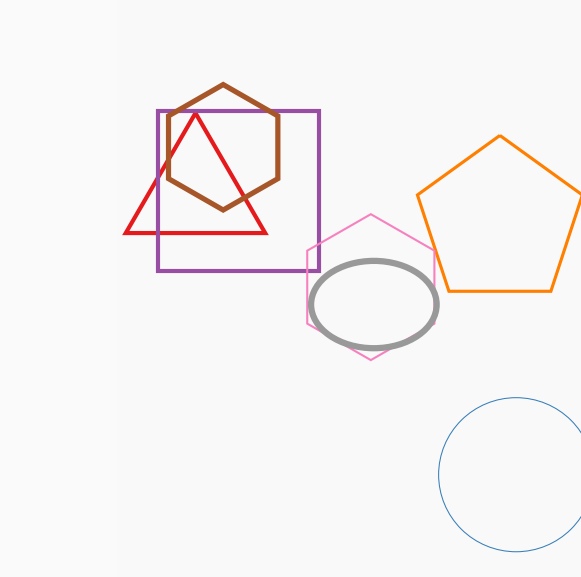[{"shape": "triangle", "thickness": 2, "radius": 0.69, "center": [0.336, 0.665]}, {"shape": "circle", "thickness": 0.5, "radius": 0.67, "center": [0.888, 0.177]}, {"shape": "square", "thickness": 2, "radius": 0.69, "center": [0.41, 0.669]}, {"shape": "pentagon", "thickness": 1.5, "radius": 0.75, "center": [0.86, 0.615]}, {"shape": "hexagon", "thickness": 2.5, "radius": 0.54, "center": [0.384, 0.744]}, {"shape": "hexagon", "thickness": 1, "radius": 0.63, "center": [0.638, 0.502]}, {"shape": "oval", "thickness": 3, "radius": 0.54, "center": [0.643, 0.472]}]